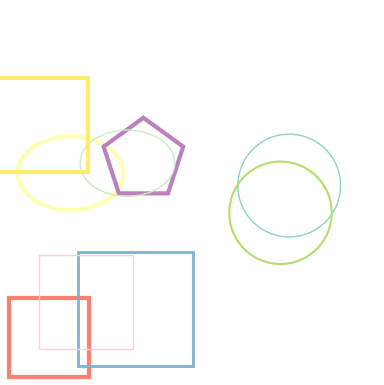[{"shape": "circle", "thickness": 1, "radius": 0.67, "center": [0.751, 0.518]}, {"shape": "oval", "thickness": 3, "radius": 0.68, "center": [0.183, 0.55]}, {"shape": "square", "thickness": 3, "radius": 0.52, "center": [0.127, 0.124]}, {"shape": "square", "thickness": 2, "radius": 0.74, "center": [0.352, 0.198]}, {"shape": "circle", "thickness": 1.5, "radius": 0.67, "center": [0.729, 0.447]}, {"shape": "square", "thickness": 1, "radius": 0.61, "center": [0.223, 0.216]}, {"shape": "pentagon", "thickness": 3, "radius": 0.54, "center": [0.372, 0.586]}, {"shape": "oval", "thickness": 1, "radius": 0.62, "center": [0.331, 0.576]}, {"shape": "square", "thickness": 3, "radius": 0.61, "center": [0.105, 0.675]}]